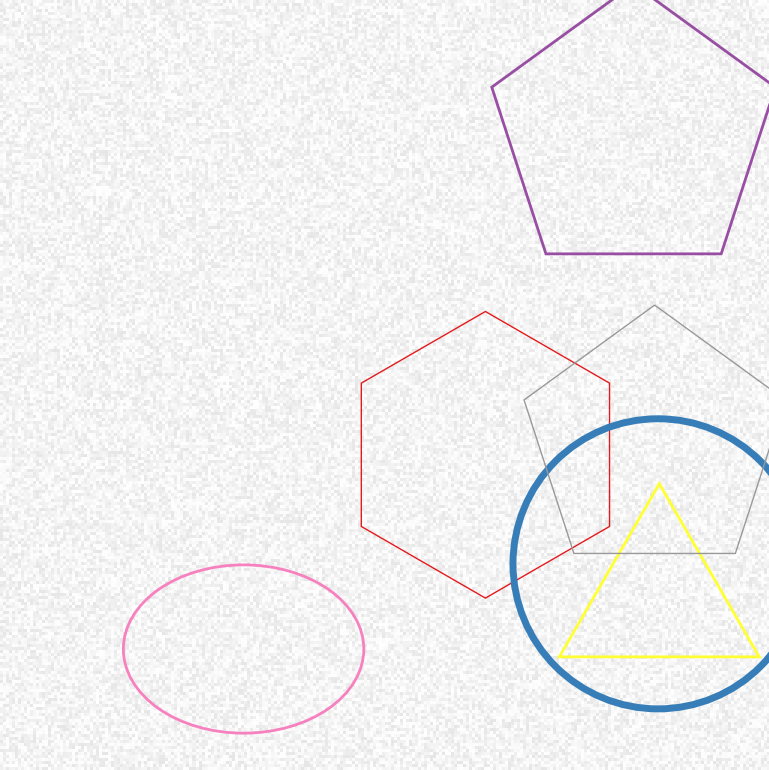[{"shape": "hexagon", "thickness": 0.5, "radius": 0.93, "center": [0.63, 0.409]}, {"shape": "circle", "thickness": 2.5, "radius": 0.94, "center": [0.855, 0.268]}, {"shape": "pentagon", "thickness": 1, "radius": 0.97, "center": [0.823, 0.827]}, {"shape": "triangle", "thickness": 1, "radius": 0.75, "center": [0.856, 0.222]}, {"shape": "oval", "thickness": 1, "radius": 0.78, "center": [0.316, 0.157]}, {"shape": "pentagon", "thickness": 0.5, "radius": 0.89, "center": [0.85, 0.425]}]